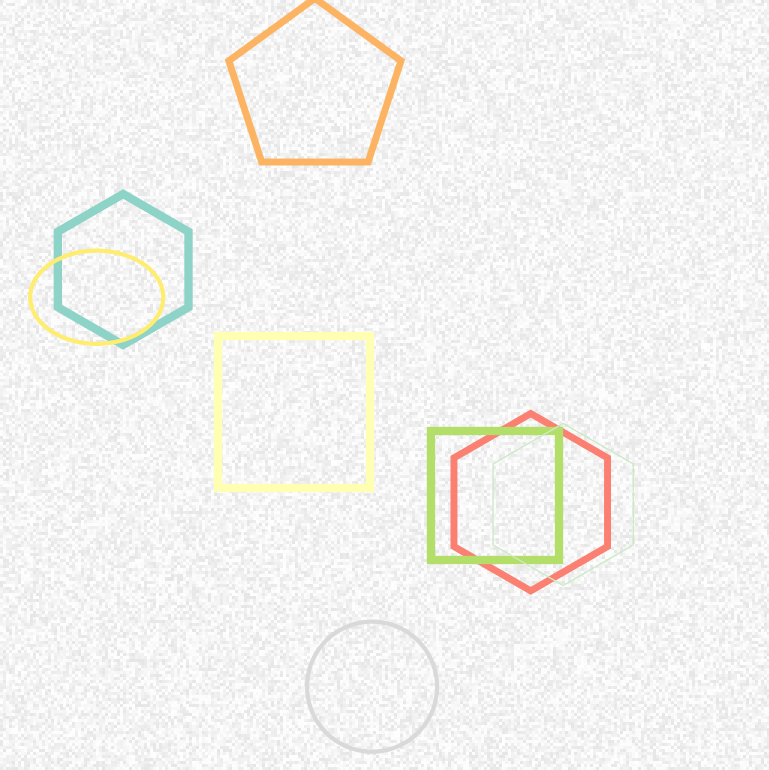[{"shape": "hexagon", "thickness": 3, "radius": 0.49, "center": [0.16, 0.65]}, {"shape": "square", "thickness": 3, "radius": 0.49, "center": [0.382, 0.464]}, {"shape": "hexagon", "thickness": 2.5, "radius": 0.58, "center": [0.689, 0.348]}, {"shape": "pentagon", "thickness": 2.5, "radius": 0.59, "center": [0.409, 0.885]}, {"shape": "square", "thickness": 3, "radius": 0.42, "center": [0.643, 0.357]}, {"shape": "circle", "thickness": 1.5, "radius": 0.42, "center": [0.483, 0.108]}, {"shape": "hexagon", "thickness": 0.5, "radius": 0.53, "center": [0.731, 0.345]}, {"shape": "oval", "thickness": 1.5, "radius": 0.43, "center": [0.126, 0.614]}]